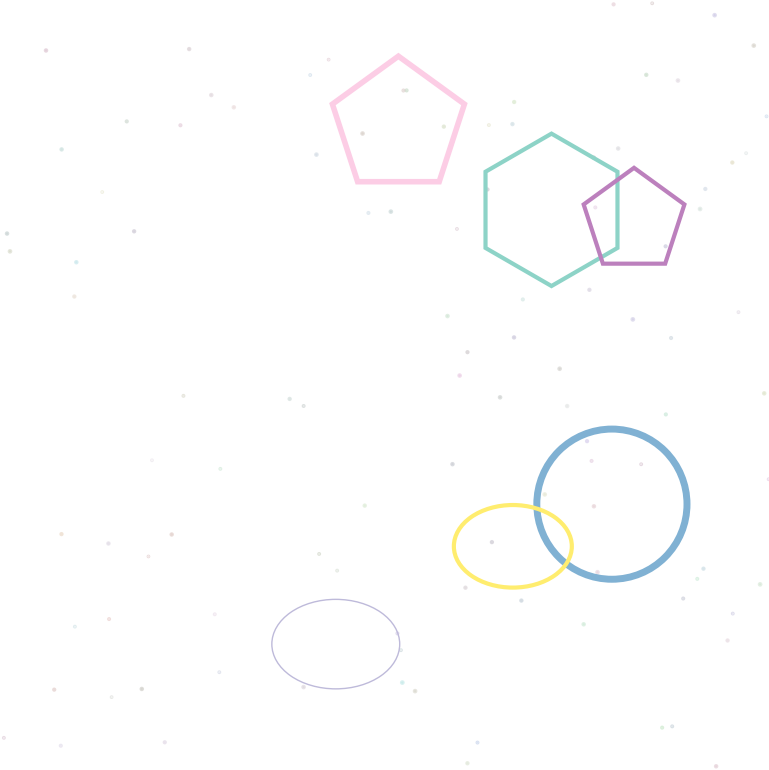[{"shape": "hexagon", "thickness": 1.5, "radius": 0.49, "center": [0.716, 0.727]}, {"shape": "oval", "thickness": 0.5, "radius": 0.42, "center": [0.436, 0.163]}, {"shape": "circle", "thickness": 2.5, "radius": 0.49, "center": [0.795, 0.345]}, {"shape": "pentagon", "thickness": 2, "radius": 0.45, "center": [0.517, 0.837]}, {"shape": "pentagon", "thickness": 1.5, "radius": 0.34, "center": [0.823, 0.713]}, {"shape": "oval", "thickness": 1.5, "radius": 0.38, "center": [0.666, 0.291]}]